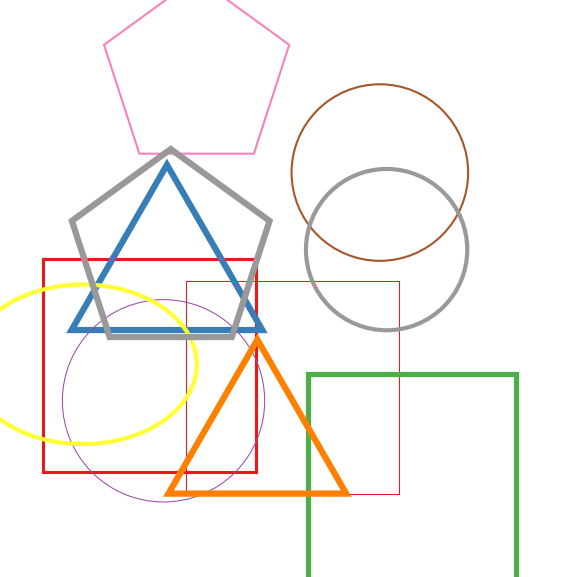[{"shape": "square", "thickness": 1.5, "radius": 0.92, "center": [0.259, 0.366]}, {"shape": "square", "thickness": 0.5, "radius": 0.92, "center": [0.507, 0.328]}, {"shape": "triangle", "thickness": 3, "radius": 0.95, "center": [0.289, 0.523]}, {"shape": "square", "thickness": 2.5, "radius": 0.9, "center": [0.714, 0.171]}, {"shape": "circle", "thickness": 0.5, "radius": 0.88, "center": [0.283, 0.305]}, {"shape": "triangle", "thickness": 3, "radius": 0.89, "center": [0.446, 0.233]}, {"shape": "oval", "thickness": 2, "radius": 0.99, "center": [0.143, 0.368]}, {"shape": "circle", "thickness": 1, "radius": 0.76, "center": [0.658, 0.7]}, {"shape": "pentagon", "thickness": 1, "radius": 0.84, "center": [0.34, 0.869]}, {"shape": "pentagon", "thickness": 3, "radius": 0.9, "center": [0.296, 0.561]}, {"shape": "circle", "thickness": 2, "radius": 0.7, "center": [0.669, 0.567]}]